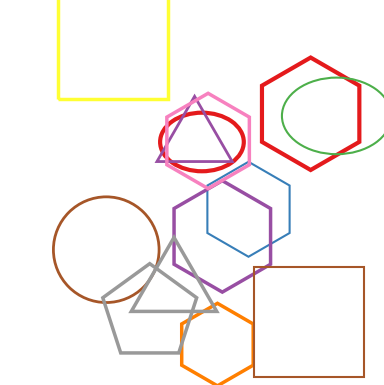[{"shape": "hexagon", "thickness": 3, "radius": 0.73, "center": [0.807, 0.704]}, {"shape": "oval", "thickness": 3, "radius": 0.54, "center": [0.525, 0.631]}, {"shape": "hexagon", "thickness": 1.5, "radius": 0.62, "center": [0.645, 0.456]}, {"shape": "oval", "thickness": 1.5, "radius": 0.71, "center": [0.874, 0.699]}, {"shape": "triangle", "thickness": 2, "radius": 0.56, "center": [0.505, 0.637]}, {"shape": "hexagon", "thickness": 2.5, "radius": 0.72, "center": [0.577, 0.386]}, {"shape": "hexagon", "thickness": 2.5, "radius": 0.54, "center": [0.565, 0.105]}, {"shape": "square", "thickness": 2.5, "radius": 0.72, "center": [0.294, 0.885]}, {"shape": "circle", "thickness": 2, "radius": 0.69, "center": [0.276, 0.351]}, {"shape": "square", "thickness": 1.5, "radius": 0.72, "center": [0.803, 0.164]}, {"shape": "hexagon", "thickness": 2.5, "radius": 0.62, "center": [0.541, 0.634]}, {"shape": "triangle", "thickness": 2.5, "radius": 0.64, "center": [0.452, 0.255]}, {"shape": "pentagon", "thickness": 2.5, "radius": 0.64, "center": [0.389, 0.187]}]